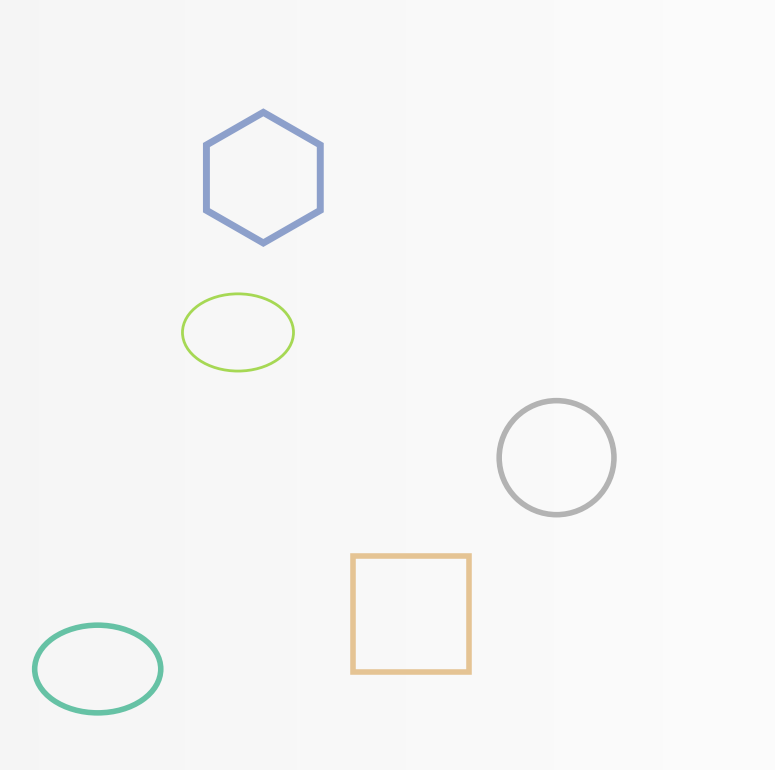[{"shape": "oval", "thickness": 2, "radius": 0.41, "center": [0.126, 0.131]}, {"shape": "hexagon", "thickness": 2.5, "radius": 0.42, "center": [0.34, 0.769]}, {"shape": "oval", "thickness": 1, "radius": 0.36, "center": [0.307, 0.568]}, {"shape": "square", "thickness": 2, "radius": 0.38, "center": [0.53, 0.202]}, {"shape": "circle", "thickness": 2, "radius": 0.37, "center": [0.718, 0.406]}]